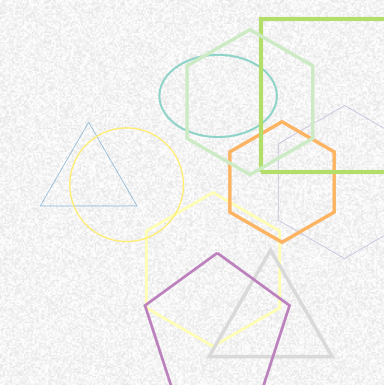[{"shape": "oval", "thickness": 1.5, "radius": 0.76, "center": [0.567, 0.751]}, {"shape": "hexagon", "thickness": 2, "radius": 1.0, "center": [0.553, 0.3]}, {"shape": "hexagon", "thickness": 0.5, "radius": 0.99, "center": [0.895, 0.527]}, {"shape": "triangle", "thickness": 0.5, "radius": 0.73, "center": [0.23, 0.538]}, {"shape": "hexagon", "thickness": 2.5, "radius": 0.78, "center": [0.733, 0.527]}, {"shape": "square", "thickness": 3, "radius": 0.99, "center": [0.876, 0.752]}, {"shape": "triangle", "thickness": 2.5, "radius": 0.92, "center": [0.703, 0.166]}, {"shape": "pentagon", "thickness": 2, "radius": 0.99, "center": [0.564, 0.146]}, {"shape": "hexagon", "thickness": 2.5, "radius": 0.94, "center": [0.649, 0.735]}, {"shape": "circle", "thickness": 1, "radius": 0.74, "center": [0.329, 0.52]}]